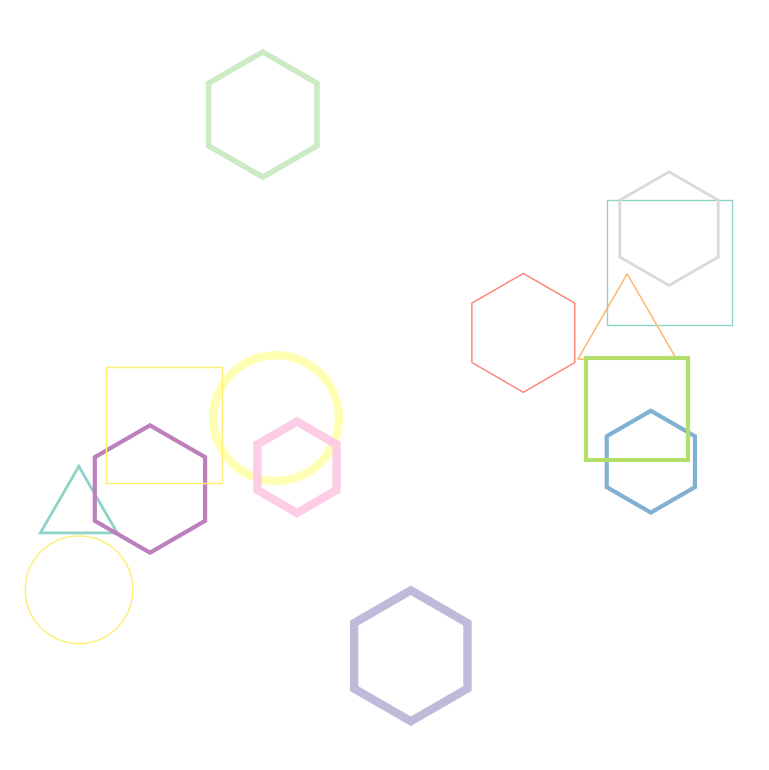[{"shape": "square", "thickness": 0.5, "radius": 0.41, "center": [0.869, 0.66]}, {"shape": "triangle", "thickness": 1, "radius": 0.29, "center": [0.102, 0.337]}, {"shape": "circle", "thickness": 3, "radius": 0.41, "center": [0.358, 0.457]}, {"shape": "hexagon", "thickness": 3, "radius": 0.43, "center": [0.533, 0.148]}, {"shape": "hexagon", "thickness": 0.5, "radius": 0.39, "center": [0.68, 0.568]}, {"shape": "hexagon", "thickness": 1.5, "radius": 0.33, "center": [0.845, 0.4]}, {"shape": "triangle", "thickness": 0.5, "radius": 0.37, "center": [0.815, 0.571]}, {"shape": "square", "thickness": 1.5, "radius": 0.33, "center": [0.827, 0.469]}, {"shape": "hexagon", "thickness": 3, "radius": 0.3, "center": [0.386, 0.393]}, {"shape": "hexagon", "thickness": 1, "radius": 0.37, "center": [0.869, 0.703]}, {"shape": "hexagon", "thickness": 1.5, "radius": 0.41, "center": [0.195, 0.365]}, {"shape": "hexagon", "thickness": 2, "radius": 0.41, "center": [0.341, 0.851]}, {"shape": "circle", "thickness": 0.5, "radius": 0.35, "center": [0.103, 0.234]}, {"shape": "square", "thickness": 0.5, "radius": 0.38, "center": [0.213, 0.448]}]